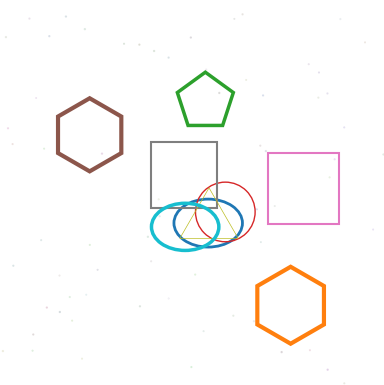[{"shape": "oval", "thickness": 2, "radius": 0.44, "center": [0.541, 0.421]}, {"shape": "hexagon", "thickness": 3, "radius": 0.5, "center": [0.755, 0.207]}, {"shape": "pentagon", "thickness": 2.5, "radius": 0.38, "center": [0.533, 0.736]}, {"shape": "circle", "thickness": 1, "radius": 0.39, "center": [0.585, 0.449]}, {"shape": "hexagon", "thickness": 3, "radius": 0.47, "center": [0.233, 0.65]}, {"shape": "square", "thickness": 1.5, "radius": 0.46, "center": [0.788, 0.511]}, {"shape": "square", "thickness": 1.5, "radius": 0.43, "center": [0.478, 0.545]}, {"shape": "triangle", "thickness": 0.5, "radius": 0.44, "center": [0.543, 0.425]}, {"shape": "oval", "thickness": 2.5, "radius": 0.44, "center": [0.481, 0.411]}]